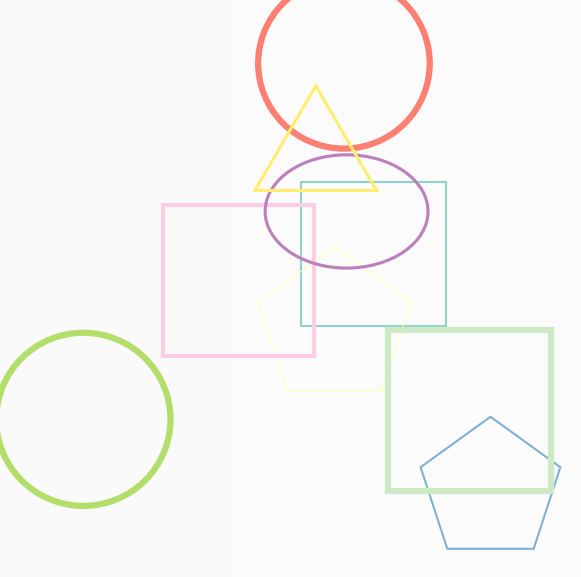[{"shape": "square", "thickness": 1, "radius": 0.62, "center": [0.642, 0.559]}, {"shape": "pentagon", "thickness": 0.5, "radius": 0.69, "center": [0.576, 0.434]}, {"shape": "circle", "thickness": 3, "radius": 0.74, "center": [0.592, 0.889]}, {"shape": "pentagon", "thickness": 1, "radius": 0.63, "center": [0.844, 0.151]}, {"shape": "circle", "thickness": 3, "radius": 0.75, "center": [0.143, 0.273]}, {"shape": "square", "thickness": 2, "radius": 0.65, "center": [0.41, 0.514]}, {"shape": "oval", "thickness": 1.5, "radius": 0.7, "center": [0.596, 0.633]}, {"shape": "square", "thickness": 3, "radius": 0.7, "center": [0.808, 0.288]}, {"shape": "triangle", "thickness": 1.5, "radius": 0.6, "center": [0.543, 0.73]}]